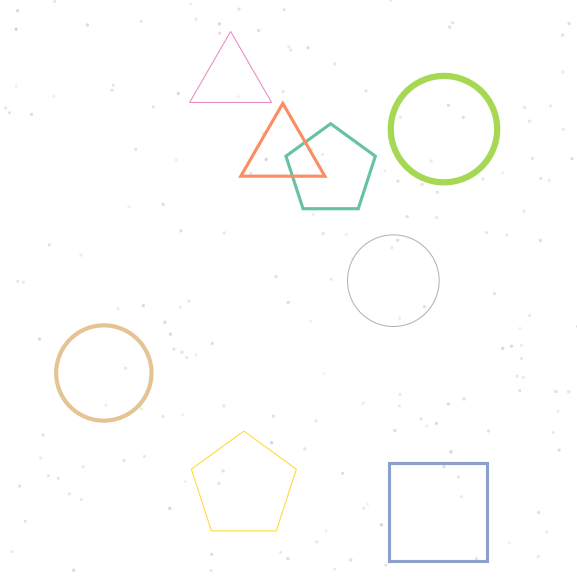[{"shape": "pentagon", "thickness": 1.5, "radius": 0.41, "center": [0.573, 0.704]}, {"shape": "triangle", "thickness": 1.5, "radius": 0.42, "center": [0.49, 0.736]}, {"shape": "square", "thickness": 1.5, "radius": 0.42, "center": [0.758, 0.112]}, {"shape": "triangle", "thickness": 0.5, "radius": 0.41, "center": [0.399, 0.863]}, {"shape": "circle", "thickness": 3, "radius": 0.46, "center": [0.769, 0.776]}, {"shape": "pentagon", "thickness": 0.5, "radius": 0.48, "center": [0.422, 0.157]}, {"shape": "circle", "thickness": 2, "radius": 0.41, "center": [0.18, 0.353]}, {"shape": "circle", "thickness": 0.5, "radius": 0.4, "center": [0.681, 0.513]}]